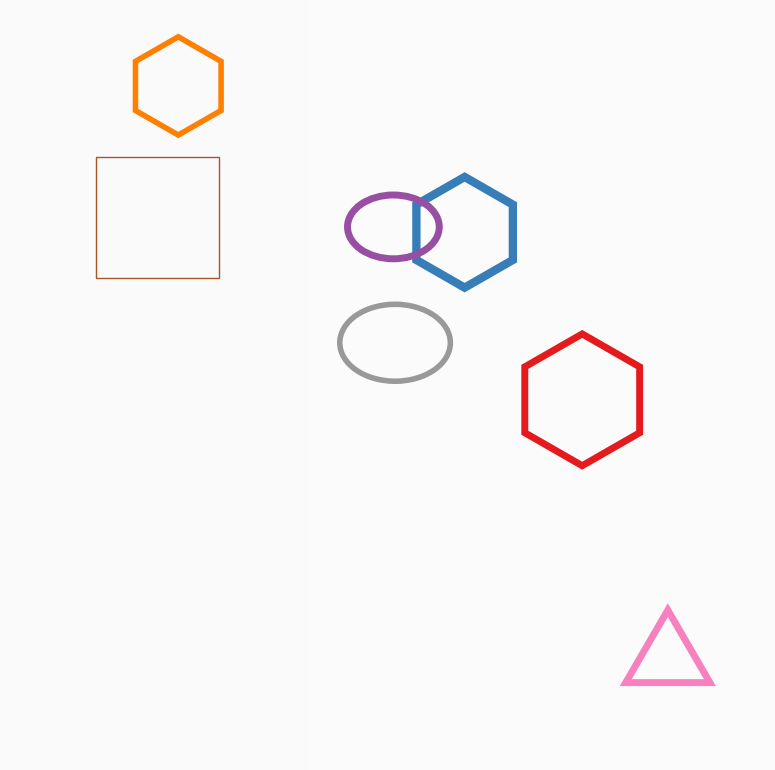[{"shape": "hexagon", "thickness": 2.5, "radius": 0.43, "center": [0.751, 0.481]}, {"shape": "hexagon", "thickness": 3, "radius": 0.36, "center": [0.6, 0.698]}, {"shape": "oval", "thickness": 2.5, "radius": 0.3, "center": [0.508, 0.705]}, {"shape": "hexagon", "thickness": 2, "radius": 0.32, "center": [0.23, 0.888]}, {"shape": "square", "thickness": 0.5, "radius": 0.4, "center": [0.203, 0.717]}, {"shape": "triangle", "thickness": 2.5, "radius": 0.31, "center": [0.862, 0.145]}, {"shape": "oval", "thickness": 2, "radius": 0.36, "center": [0.51, 0.555]}]